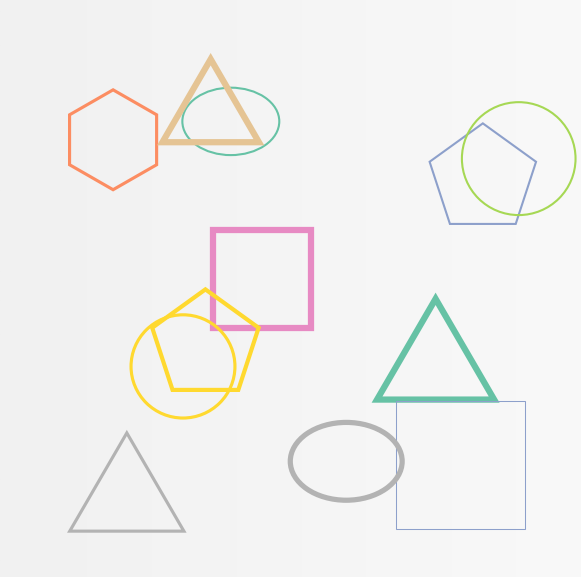[{"shape": "triangle", "thickness": 3, "radius": 0.58, "center": [0.749, 0.365]}, {"shape": "oval", "thickness": 1, "radius": 0.42, "center": [0.397, 0.789]}, {"shape": "hexagon", "thickness": 1.5, "radius": 0.43, "center": [0.195, 0.757]}, {"shape": "square", "thickness": 0.5, "radius": 0.55, "center": [0.793, 0.193]}, {"shape": "pentagon", "thickness": 1, "radius": 0.48, "center": [0.831, 0.689]}, {"shape": "square", "thickness": 3, "radius": 0.42, "center": [0.451, 0.516]}, {"shape": "circle", "thickness": 1, "radius": 0.49, "center": [0.892, 0.724]}, {"shape": "circle", "thickness": 1.5, "radius": 0.45, "center": [0.315, 0.365]}, {"shape": "pentagon", "thickness": 2, "radius": 0.48, "center": [0.353, 0.402]}, {"shape": "triangle", "thickness": 3, "radius": 0.48, "center": [0.362, 0.801]}, {"shape": "oval", "thickness": 2.5, "radius": 0.48, "center": [0.596, 0.2]}, {"shape": "triangle", "thickness": 1.5, "radius": 0.57, "center": [0.218, 0.136]}]